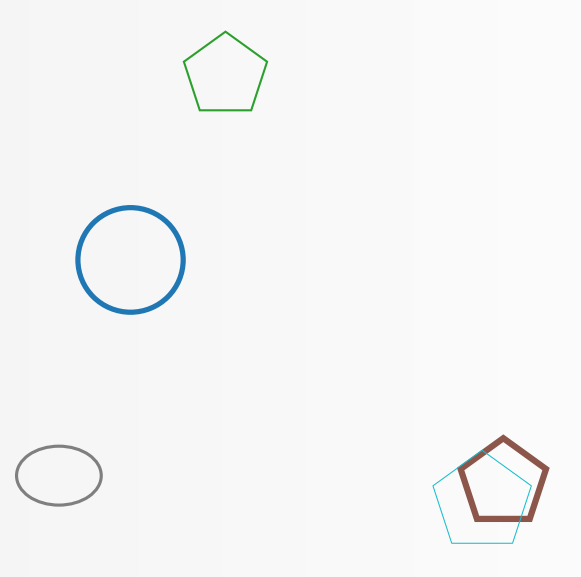[{"shape": "circle", "thickness": 2.5, "radius": 0.45, "center": [0.225, 0.549]}, {"shape": "pentagon", "thickness": 1, "radius": 0.38, "center": [0.388, 0.869]}, {"shape": "pentagon", "thickness": 3, "radius": 0.39, "center": [0.866, 0.163]}, {"shape": "oval", "thickness": 1.5, "radius": 0.36, "center": [0.101, 0.176]}, {"shape": "pentagon", "thickness": 0.5, "radius": 0.44, "center": [0.829, 0.13]}]